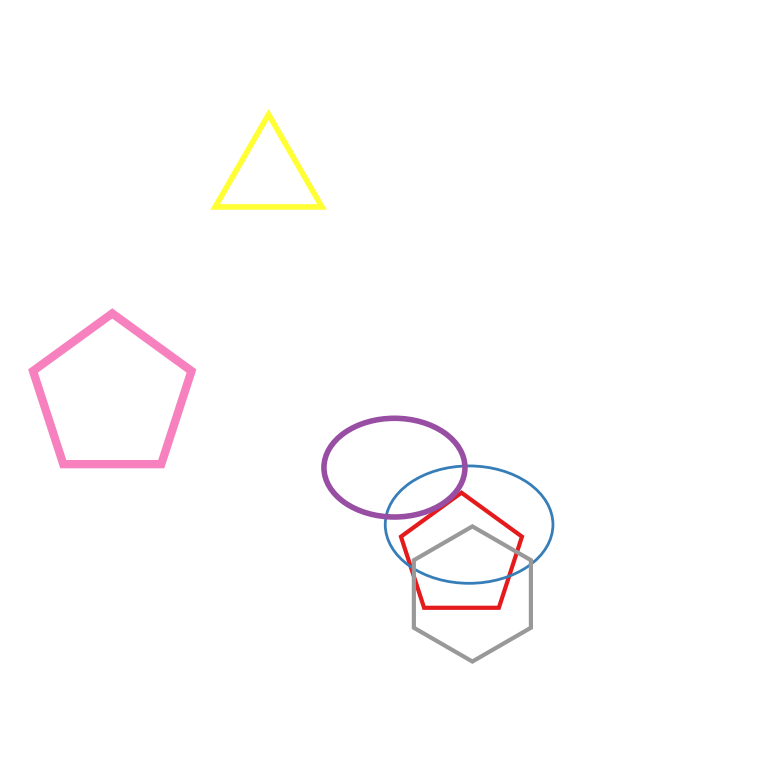[{"shape": "pentagon", "thickness": 1.5, "radius": 0.41, "center": [0.599, 0.278]}, {"shape": "oval", "thickness": 1, "radius": 0.54, "center": [0.609, 0.319]}, {"shape": "oval", "thickness": 2, "radius": 0.46, "center": [0.512, 0.393]}, {"shape": "triangle", "thickness": 2, "radius": 0.4, "center": [0.349, 0.771]}, {"shape": "pentagon", "thickness": 3, "radius": 0.54, "center": [0.146, 0.485]}, {"shape": "hexagon", "thickness": 1.5, "radius": 0.44, "center": [0.613, 0.229]}]